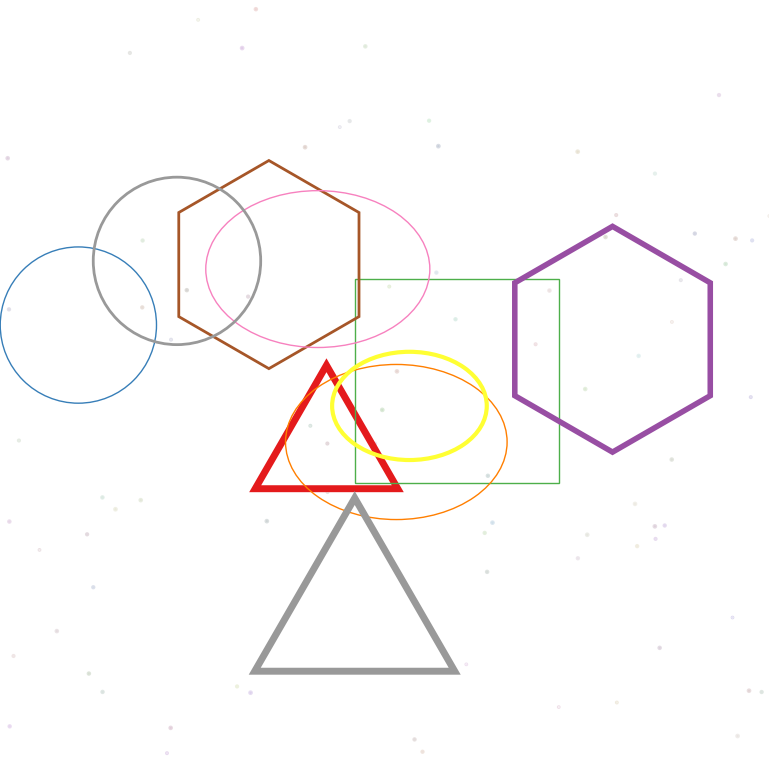[{"shape": "triangle", "thickness": 2.5, "radius": 0.53, "center": [0.424, 0.419]}, {"shape": "circle", "thickness": 0.5, "radius": 0.51, "center": [0.102, 0.578]}, {"shape": "square", "thickness": 0.5, "radius": 0.66, "center": [0.594, 0.505]}, {"shape": "hexagon", "thickness": 2, "radius": 0.73, "center": [0.795, 0.559]}, {"shape": "oval", "thickness": 0.5, "radius": 0.72, "center": [0.515, 0.426]}, {"shape": "oval", "thickness": 1.5, "radius": 0.5, "center": [0.532, 0.473]}, {"shape": "hexagon", "thickness": 1, "radius": 0.68, "center": [0.349, 0.656]}, {"shape": "oval", "thickness": 0.5, "radius": 0.73, "center": [0.413, 0.651]}, {"shape": "circle", "thickness": 1, "radius": 0.54, "center": [0.23, 0.661]}, {"shape": "triangle", "thickness": 2.5, "radius": 0.75, "center": [0.461, 0.203]}]